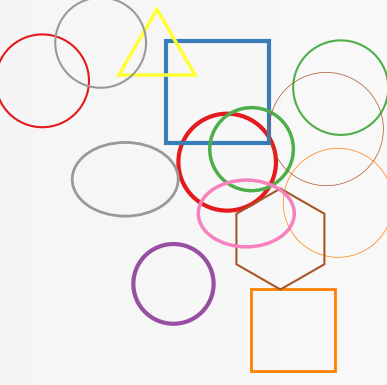[{"shape": "circle", "thickness": 3, "radius": 0.63, "center": [0.586, 0.579]}, {"shape": "circle", "thickness": 1.5, "radius": 0.6, "center": [0.109, 0.79]}, {"shape": "square", "thickness": 3, "radius": 0.66, "center": [0.561, 0.761]}, {"shape": "circle", "thickness": 2.5, "radius": 0.54, "center": [0.649, 0.613]}, {"shape": "circle", "thickness": 1.5, "radius": 0.61, "center": [0.879, 0.772]}, {"shape": "circle", "thickness": 3, "radius": 0.52, "center": [0.448, 0.263]}, {"shape": "square", "thickness": 2, "radius": 0.54, "center": [0.756, 0.143]}, {"shape": "circle", "thickness": 0.5, "radius": 0.71, "center": [0.872, 0.473]}, {"shape": "triangle", "thickness": 2.5, "radius": 0.57, "center": [0.405, 0.862]}, {"shape": "circle", "thickness": 0.5, "radius": 0.74, "center": [0.842, 0.665]}, {"shape": "hexagon", "thickness": 1.5, "radius": 0.66, "center": [0.724, 0.379]}, {"shape": "oval", "thickness": 2.5, "radius": 0.62, "center": [0.636, 0.445]}, {"shape": "circle", "thickness": 1.5, "radius": 0.59, "center": [0.26, 0.889]}, {"shape": "oval", "thickness": 2, "radius": 0.68, "center": [0.323, 0.534]}]